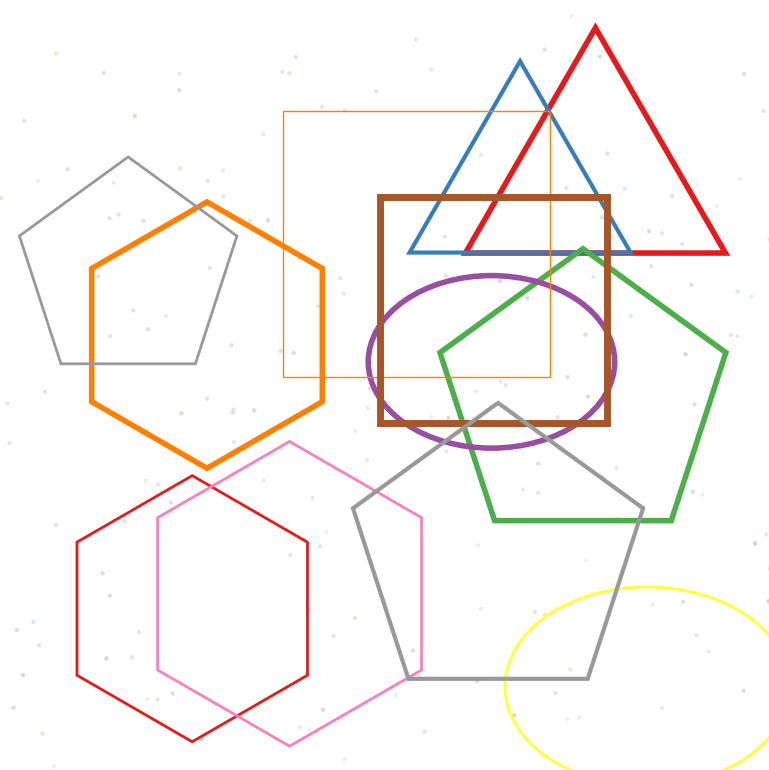[{"shape": "triangle", "thickness": 2, "radius": 0.97, "center": [0.773, 0.769]}, {"shape": "hexagon", "thickness": 1, "radius": 0.86, "center": [0.25, 0.209]}, {"shape": "triangle", "thickness": 1.5, "radius": 0.83, "center": [0.675, 0.755]}, {"shape": "pentagon", "thickness": 2, "radius": 0.98, "center": [0.757, 0.482]}, {"shape": "oval", "thickness": 2, "radius": 0.8, "center": [0.638, 0.53]}, {"shape": "square", "thickness": 0.5, "radius": 0.87, "center": [0.541, 0.683]}, {"shape": "hexagon", "thickness": 2, "radius": 0.86, "center": [0.269, 0.565]}, {"shape": "oval", "thickness": 1, "radius": 0.92, "center": [0.84, 0.109]}, {"shape": "square", "thickness": 2.5, "radius": 0.73, "center": [0.641, 0.598]}, {"shape": "hexagon", "thickness": 1, "radius": 0.99, "center": [0.376, 0.229]}, {"shape": "pentagon", "thickness": 1, "radius": 0.74, "center": [0.166, 0.648]}, {"shape": "pentagon", "thickness": 1.5, "radius": 0.99, "center": [0.647, 0.279]}]